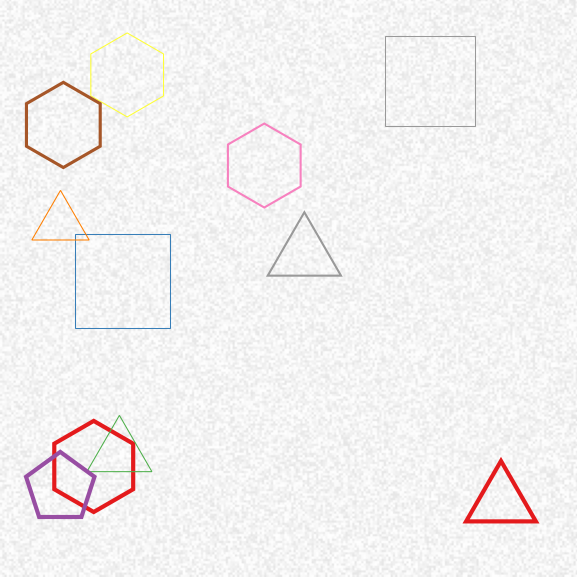[{"shape": "triangle", "thickness": 2, "radius": 0.35, "center": [0.868, 0.131]}, {"shape": "hexagon", "thickness": 2, "radius": 0.39, "center": [0.162, 0.191]}, {"shape": "square", "thickness": 0.5, "radius": 0.41, "center": [0.212, 0.513]}, {"shape": "triangle", "thickness": 0.5, "radius": 0.32, "center": [0.207, 0.215]}, {"shape": "pentagon", "thickness": 2, "radius": 0.31, "center": [0.104, 0.154]}, {"shape": "triangle", "thickness": 0.5, "radius": 0.29, "center": [0.105, 0.612]}, {"shape": "hexagon", "thickness": 0.5, "radius": 0.36, "center": [0.22, 0.869]}, {"shape": "hexagon", "thickness": 1.5, "radius": 0.37, "center": [0.11, 0.783]}, {"shape": "hexagon", "thickness": 1, "radius": 0.36, "center": [0.458, 0.713]}, {"shape": "square", "thickness": 0.5, "radius": 0.39, "center": [0.744, 0.859]}, {"shape": "triangle", "thickness": 1, "radius": 0.37, "center": [0.527, 0.558]}]